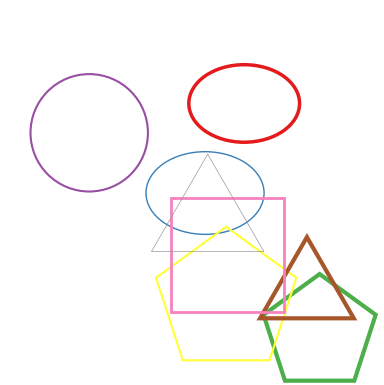[{"shape": "oval", "thickness": 2.5, "radius": 0.72, "center": [0.634, 0.731]}, {"shape": "oval", "thickness": 1, "radius": 0.77, "center": [0.533, 0.499]}, {"shape": "pentagon", "thickness": 3, "radius": 0.77, "center": [0.83, 0.135]}, {"shape": "circle", "thickness": 1.5, "radius": 0.76, "center": [0.232, 0.655]}, {"shape": "pentagon", "thickness": 1.5, "radius": 0.96, "center": [0.587, 0.219]}, {"shape": "triangle", "thickness": 3, "radius": 0.7, "center": [0.797, 0.243]}, {"shape": "square", "thickness": 2, "radius": 0.74, "center": [0.591, 0.338]}, {"shape": "triangle", "thickness": 0.5, "radius": 0.84, "center": [0.539, 0.431]}]